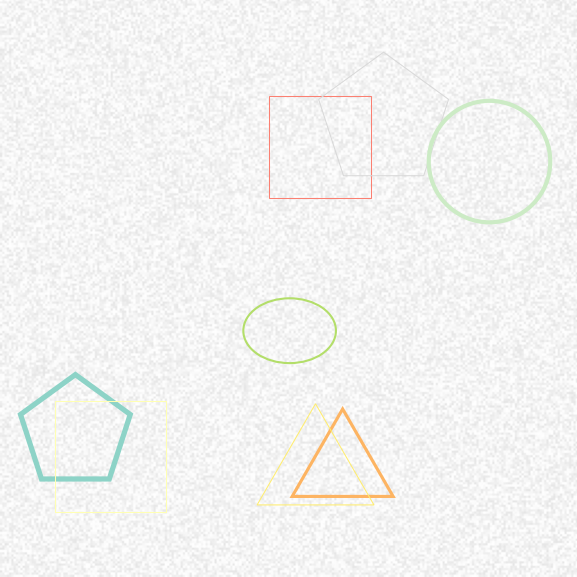[{"shape": "pentagon", "thickness": 2.5, "radius": 0.5, "center": [0.131, 0.251]}, {"shape": "square", "thickness": 0.5, "radius": 0.48, "center": [0.191, 0.209]}, {"shape": "square", "thickness": 0.5, "radius": 0.44, "center": [0.554, 0.745]}, {"shape": "triangle", "thickness": 1.5, "radius": 0.5, "center": [0.593, 0.19]}, {"shape": "oval", "thickness": 1, "radius": 0.4, "center": [0.502, 0.426]}, {"shape": "pentagon", "thickness": 0.5, "radius": 0.59, "center": [0.664, 0.791]}, {"shape": "circle", "thickness": 2, "radius": 0.53, "center": [0.848, 0.719]}, {"shape": "triangle", "thickness": 0.5, "radius": 0.58, "center": [0.546, 0.183]}]